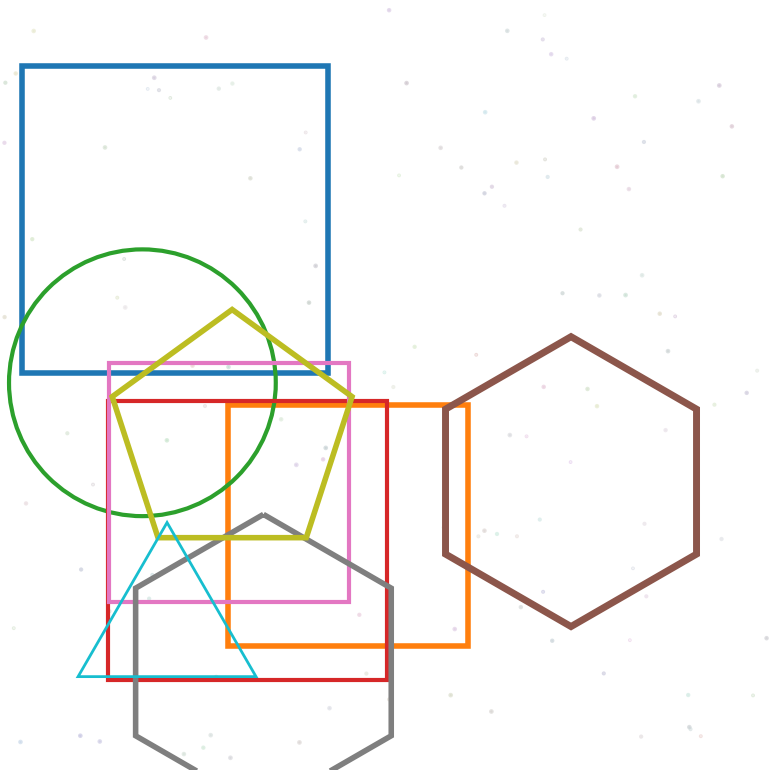[{"shape": "square", "thickness": 2, "radius": 1.0, "center": [0.227, 0.715]}, {"shape": "square", "thickness": 2, "radius": 0.78, "center": [0.452, 0.318]}, {"shape": "circle", "thickness": 1.5, "radius": 0.87, "center": [0.185, 0.503]}, {"shape": "square", "thickness": 1.5, "radius": 0.9, "center": [0.321, 0.298]}, {"shape": "hexagon", "thickness": 2.5, "radius": 0.94, "center": [0.742, 0.375]}, {"shape": "square", "thickness": 1.5, "radius": 0.78, "center": [0.297, 0.373]}, {"shape": "hexagon", "thickness": 2, "radius": 0.96, "center": [0.342, 0.14]}, {"shape": "pentagon", "thickness": 2, "radius": 0.82, "center": [0.301, 0.434]}, {"shape": "triangle", "thickness": 1, "radius": 0.67, "center": [0.217, 0.188]}]